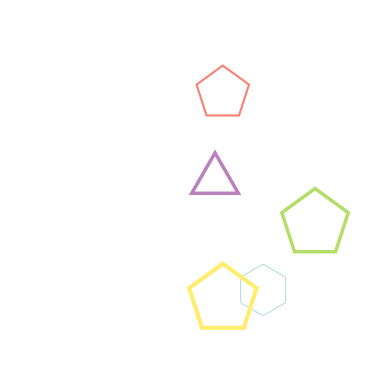[{"shape": "hexagon", "thickness": 0.5, "radius": 0.33, "center": [0.683, 0.247]}, {"shape": "pentagon", "thickness": 1.5, "radius": 0.36, "center": [0.579, 0.758]}, {"shape": "pentagon", "thickness": 2.5, "radius": 0.45, "center": [0.818, 0.42]}, {"shape": "triangle", "thickness": 2.5, "radius": 0.35, "center": [0.559, 0.533]}, {"shape": "pentagon", "thickness": 3, "radius": 0.46, "center": [0.579, 0.223]}]